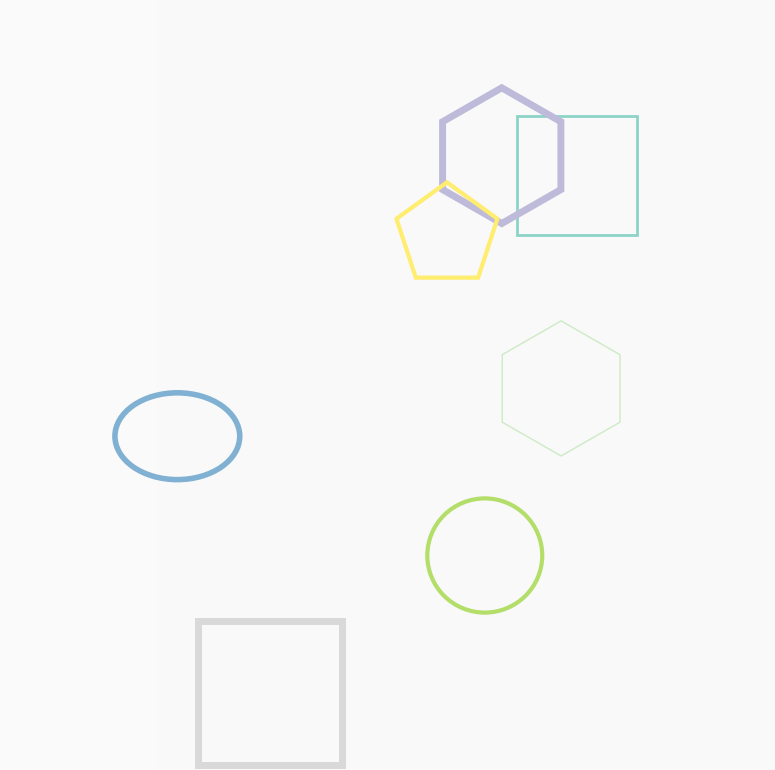[{"shape": "square", "thickness": 1, "radius": 0.39, "center": [0.745, 0.772]}, {"shape": "hexagon", "thickness": 2.5, "radius": 0.44, "center": [0.647, 0.798]}, {"shape": "oval", "thickness": 2, "radius": 0.4, "center": [0.229, 0.433]}, {"shape": "circle", "thickness": 1.5, "radius": 0.37, "center": [0.626, 0.279]}, {"shape": "square", "thickness": 2.5, "radius": 0.47, "center": [0.348, 0.1]}, {"shape": "hexagon", "thickness": 0.5, "radius": 0.44, "center": [0.724, 0.496]}, {"shape": "pentagon", "thickness": 1.5, "radius": 0.34, "center": [0.577, 0.695]}]